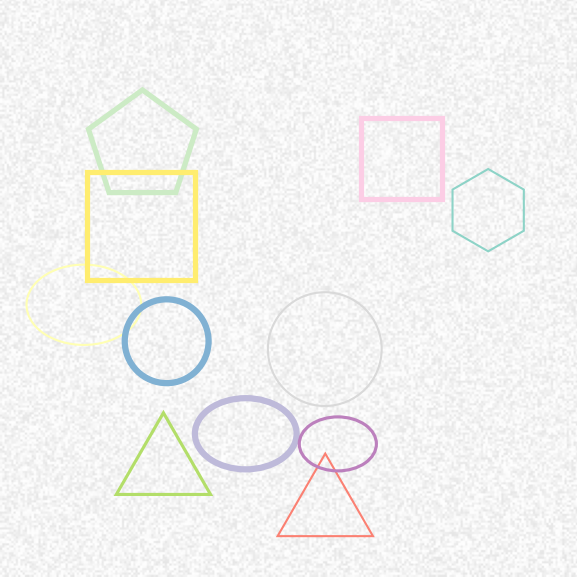[{"shape": "hexagon", "thickness": 1, "radius": 0.36, "center": [0.845, 0.635]}, {"shape": "oval", "thickness": 1, "radius": 0.5, "center": [0.145, 0.471]}, {"shape": "oval", "thickness": 3, "radius": 0.44, "center": [0.426, 0.248]}, {"shape": "triangle", "thickness": 1, "radius": 0.48, "center": [0.563, 0.118]}, {"shape": "circle", "thickness": 3, "radius": 0.36, "center": [0.289, 0.408]}, {"shape": "triangle", "thickness": 1.5, "radius": 0.47, "center": [0.283, 0.19]}, {"shape": "square", "thickness": 2.5, "radius": 0.35, "center": [0.695, 0.725]}, {"shape": "circle", "thickness": 1, "radius": 0.49, "center": [0.562, 0.395]}, {"shape": "oval", "thickness": 1.5, "radius": 0.33, "center": [0.585, 0.23]}, {"shape": "pentagon", "thickness": 2.5, "radius": 0.49, "center": [0.247, 0.745]}, {"shape": "square", "thickness": 2.5, "radius": 0.47, "center": [0.244, 0.607]}]